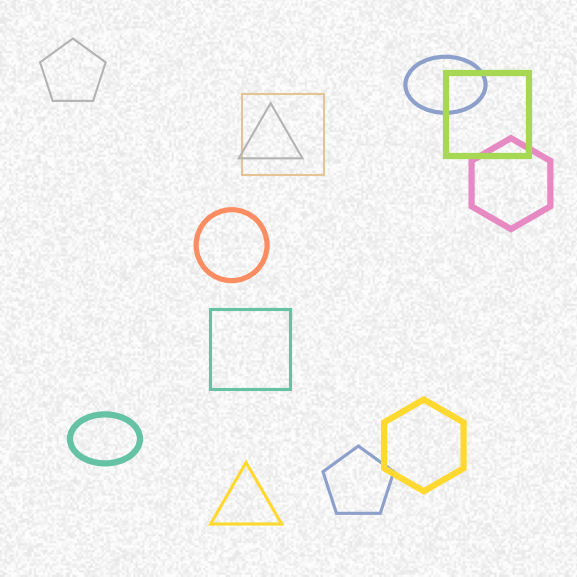[{"shape": "oval", "thickness": 3, "radius": 0.3, "center": [0.182, 0.239]}, {"shape": "square", "thickness": 1.5, "radius": 0.34, "center": [0.433, 0.395]}, {"shape": "circle", "thickness": 2.5, "radius": 0.31, "center": [0.401, 0.575]}, {"shape": "pentagon", "thickness": 1.5, "radius": 0.32, "center": [0.621, 0.162]}, {"shape": "oval", "thickness": 2, "radius": 0.35, "center": [0.771, 0.852]}, {"shape": "hexagon", "thickness": 3, "radius": 0.39, "center": [0.885, 0.681]}, {"shape": "square", "thickness": 3, "radius": 0.36, "center": [0.844, 0.801]}, {"shape": "triangle", "thickness": 1.5, "radius": 0.35, "center": [0.426, 0.127]}, {"shape": "hexagon", "thickness": 3, "radius": 0.4, "center": [0.734, 0.228]}, {"shape": "square", "thickness": 1, "radius": 0.35, "center": [0.49, 0.766]}, {"shape": "triangle", "thickness": 1, "radius": 0.32, "center": [0.469, 0.757]}, {"shape": "pentagon", "thickness": 1, "radius": 0.3, "center": [0.126, 0.873]}]